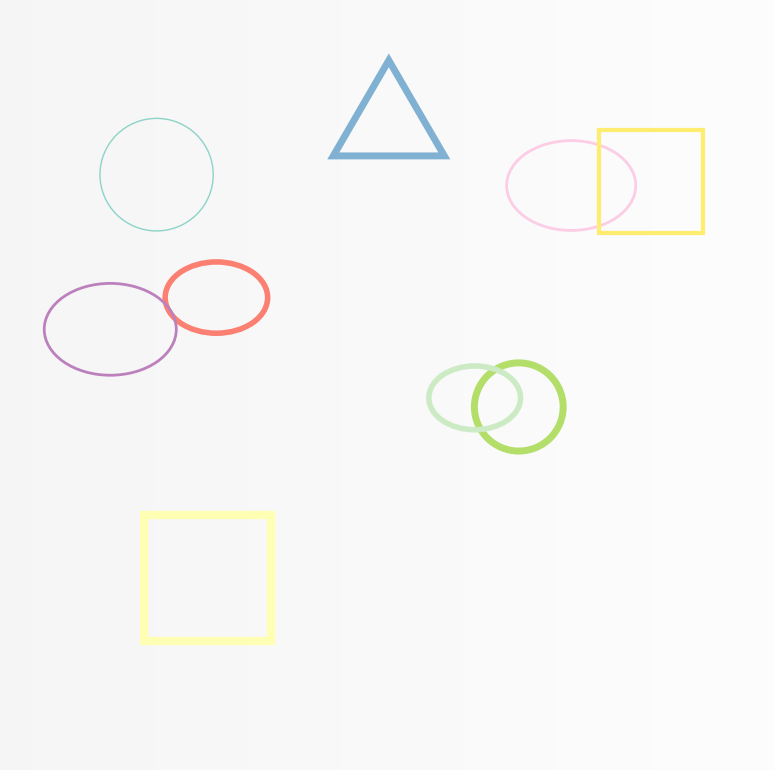[{"shape": "circle", "thickness": 0.5, "radius": 0.37, "center": [0.202, 0.773]}, {"shape": "square", "thickness": 3, "radius": 0.41, "center": [0.268, 0.249]}, {"shape": "oval", "thickness": 2, "radius": 0.33, "center": [0.279, 0.614]}, {"shape": "triangle", "thickness": 2.5, "radius": 0.41, "center": [0.502, 0.839]}, {"shape": "circle", "thickness": 2.5, "radius": 0.29, "center": [0.669, 0.471]}, {"shape": "oval", "thickness": 1, "radius": 0.42, "center": [0.737, 0.759]}, {"shape": "oval", "thickness": 1, "radius": 0.43, "center": [0.142, 0.572]}, {"shape": "oval", "thickness": 2, "radius": 0.3, "center": [0.613, 0.483]}, {"shape": "square", "thickness": 1.5, "radius": 0.34, "center": [0.84, 0.764]}]